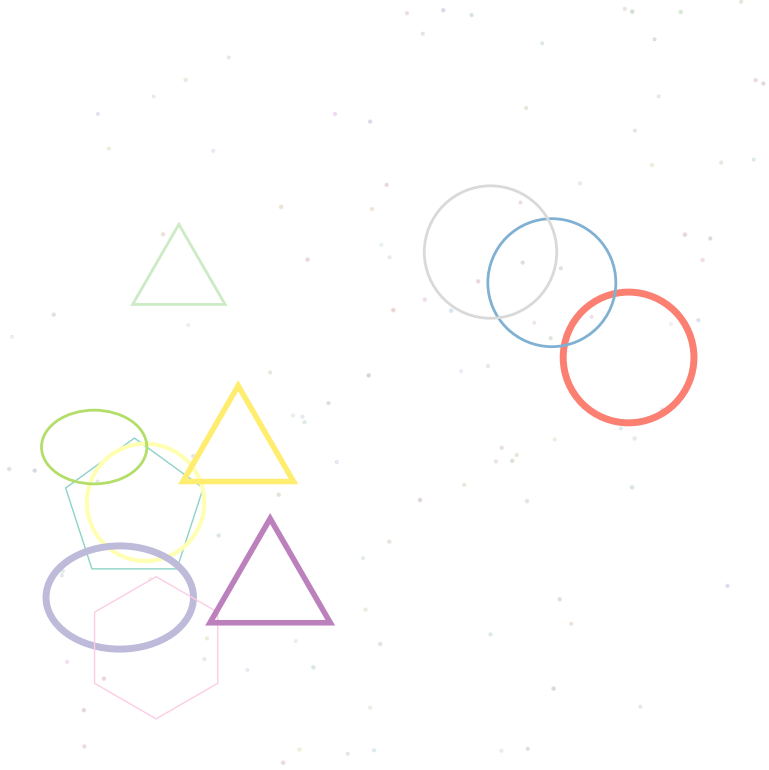[{"shape": "pentagon", "thickness": 0.5, "radius": 0.47, "center": [0.175, 0.337]}, {"shape": "circle", "thickness": 1.5, "radius": 0.38, "center": [0.189, 0.348]}, {"shape": "oval", "thickness": 2.5, "radius": 0.48, "center": [0.156, 0.224]}, {"shape": "circle", "thickness": 2.5, "radius": 0.42, "center": [0.816, 0.536]}, {"shape": "circle", "thickness": 1, "radius": 0.42, "center": [0.717, 0.633]}, {"shape": "oval", "thickness": 1, "radius": 0.34, "center": [0.122, 0.419]}, {"shape": "hexagon", "thickness": 0.5, "radius": 0.46, "center": [0.203, 0.159]}, {"shape": "circle", "thickness": 1, "radius": 0.43, "center": [0.637, 0.673]}, {"shape": "triangle", "thickness": 2, "radius": 0.45, "center": [0.351, 0.236]}, {"shape": "triangle", "thickness": 1, "radius": 0.35, "center": [0.232, 0.639]}, {"shape": "triangle", "thickness": 2, "radius": 0.41, "center": [0.309, 0.416]}]